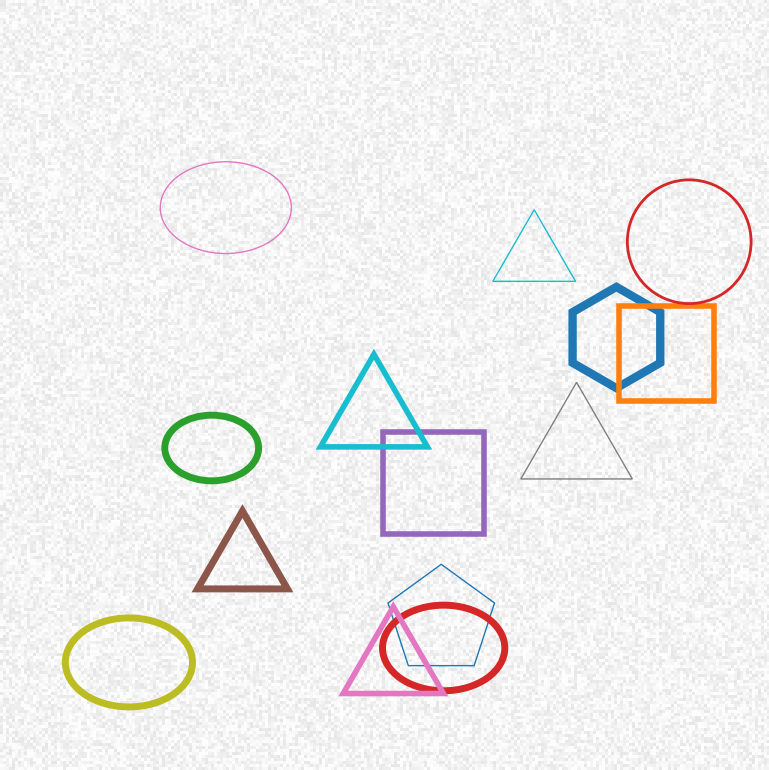[{"shape": "hexagon", "thickness": 3, "radius": 0.33, "center": [0.801, 0.562]}, {"shape": "pentagon", "thickness": 0.5, "radius": 0.36, "center": [0.573, 0.194]}, {"shape": "square", "thickness": 2, "radius": 0.31, "center": [0.866, 0.541]}, {"shape": "oval", "thickness": 2.5, "radius": 0.3, "center": [0.275, 0.418]}, {"shape": "oval", "thickness": 2.5, "radius": 0.4, "center": [0.576, 0.158]}, {"shape": "circle", "thickness": 1, "radius": 0.4, "center": [0.895, 0.686]}, {"shape": "square", "thickness": 2, "radius": 0.33, "center": [0.563, 0.373]}, {"shape": "triangle", "thickness": 2.5, "radius": 0.34, "center": [0.315, 0.269]}, {"shape": "oval", "thickness": 0.5, "radius": 0.43, "center": [0.293, 0.73]}, {"shape": "triangle", "thickness": 2, "radius": 0.38, "center": [0.511, 0.137]}, {"shape": "triangle", "thickness": 0.5, "radius": 0.42, "center": [0.749, 0.42]}, {"shape": "oval", "thickness": 2.5, "radius": 0.41, "center": [0.167, 0.14]}, {"shape": "triangle", "thickness": 2, "radius": 0.4, "center": [0.486, 0.46]}, {"shape": "triangle", "thickness": 0.5, "radius": 0.31, "center": [0.694, 0.666]}]